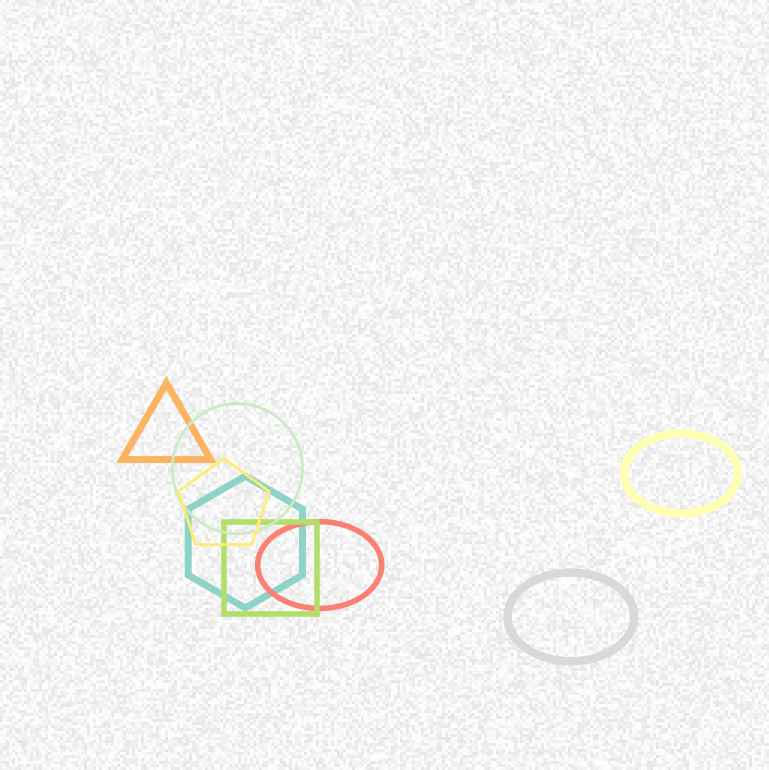[{"shape": "hexagon", "thickness": 2.5, "radius": 0.43, "center": [0.319, 0.296]}, {"shape": "oval", "thickness": 3, "radius": 0.37, "center": [0.885, 0.385]}, {"shape": "oval", "thickness": 2, "radius": 0.4, "center": [0.415, 0.266]}, {"shape": "triangle", "thickness": 2.5, "radius": 0.33, "center": [0.216, 0.436]}, {"shape": "square", "thickness": 2, "radius": 0.3, "center": [0.351, 0.262]}, {"shape": "oval", "thickness": 3, "radius": 0.41, "center": [0.741, 0.199]}, {"shape": "circle", "thickness": 1, "radius": 0.42, "center": [0.308, 0.391]}, {"shape": "pentagon", "thickness": 1, "radius": 0.31, "center": [0.291, 0.343]}]